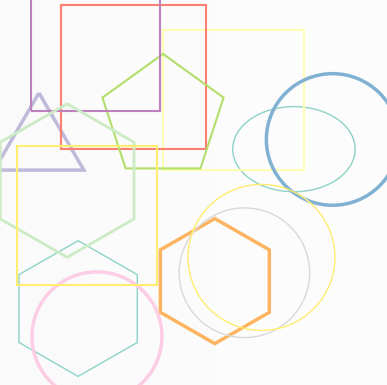[{"shape": "oval", "thickness": 1, "radius": 0.79, "center": [0.759, 0.613]}, {"shape": "hexagon", "thickness": 1, "radius": 0.88, "center": [0.202, 0.199]}, {"shape": "square", "thickness": 1.5, "radius": 0.91, "center": [0.602, 0.741]}, {"shape": "triangle", "thickness": 2.5, "radius": 0.67, "center": [0.101, 0.625]}, {"shape": "square", "thickness": 1.5, "radius": 0.94, "center": [0.344, 0.8]}, {"shape": "circle", "thickness": 2.5, "radius": 0.85, "center": [0.858, 0.638]}, {"shape": "hexagon", "thickness": 2.5, "radius": 0.81, "center": [0.554, 0.27]}, {"shape": "pentagon", "thickness": 1.5, "radius": 0.82, "center": [0.421, 0.696]}, {"shape": "circle", "thickness": 2.5, "radius": 0.84, "center": [0.25, 0.126]}, {"shape": "circle", "thickness": 1, "radius": 0.84, "center": [0.631, 0.292]}, {"shape": "square", "thickness": 1.5, "radius": 0.83, "center": [0.247, 0.877]}, {"shape": "hexagon", "thickness": 2, "radius": 1.0, "center": [0.173, 0.531]}, {"shape": "circle", "thickness": 1, "radius": 0.95, "center": [0.675, 0.331]}, {"shape": "square", "thickness": 1.5, "radius": 0.9, "center": [0.224, 0.441]}]